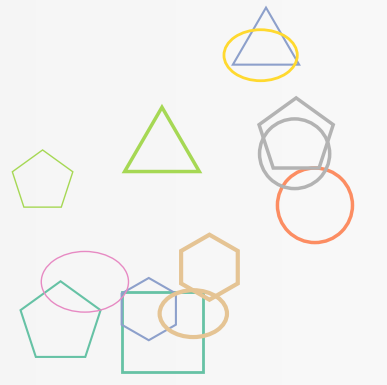[{"shape": "square", "thickness": 2, "radius": 0.52, "center": [0.419, 0.137]}, {"shape": "pentagon", "thickness": 1.5, "radius": 0.54, "center": [0.156, 0.161]}, {"shape": "circle", "thickness": 2.5, "radius": 0.48, "center": [0.813, 0.467]}, {"shape": "hexagon", "thickness": 1.5, "radius": 0.4, "center": [0.384, 0.197]}, {"shape": "triangle", "thickness": 1.5, "radius": 0.49, "center": [0.686, 0.881]}, {"shape": "oval", "thickness": 1, "radius": 0.56, "center": [0.219, 0.268]}, {"shape": "triangle", "thickness": 2.5, "radius": 0.56, "center": [0.418, 0.61]}, {"shape": "pentagon", "thickness": 1, "radius": 0.41, "center": [0.11, 0.528]}, {"shape": "oval", "thickness": 2, "radius": 0.47, "center": [0.673, 0.857]}, {"shape": "oval", "thickness": 3, "radius": 0.43, "center": [0.499, 0.185]}, {"shape": "hexagon", "thickness": 3, "radius": 0.42, "center": [0.54, 0.306]}, {"shape": "pentagon", "thickness": 2.5, "radius": 0.5, "center": [0.764, 0.645]}, {"shape": "circle", "thickness": 2.5, "radius": 0.45, "center": [0.76, 0.601]}]